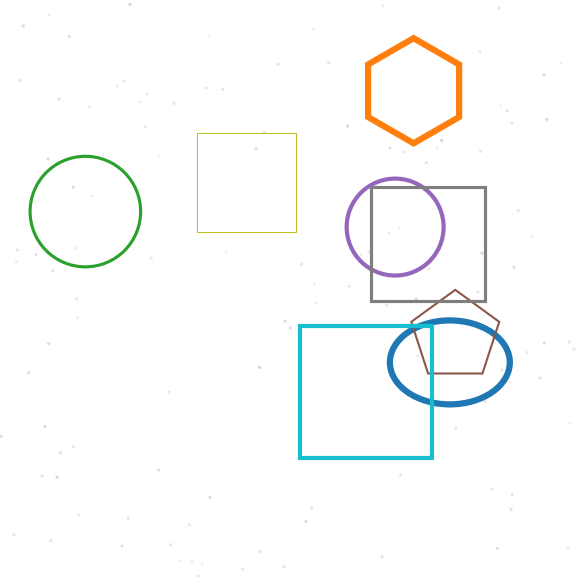[{"shape": "oval", "thickness": 3, "radius": 0.52, "center": [0.779, 0.372]}, {"shape": "hexagon", "thickness": 3, "radius": 0.46, "center": [0.716, 0.842]}, {"shape": "circle", "thickness": 1.5, "radius": 0.48, "center": [0.148, 0.633]}, {"shape": "circle", "thickness": 2, "radius": 0.42, "center": [0.684, 0.606]}, {"shape": "pentagon", "thickness": 1, "radius": 0.4, "center": [0.788, 0.417]}, {"shape": "square", "thickness": 1.5, "radius": 0.49, "center": [0.741, 0.577]}, {"shape": "square", "thickness": 0.5, "radius": 0.43, "center": [0.427, 0.684]}, {"shape": "square", "thickness": 2, "radius": 0.57, "center": [0.634, 0.321]}]